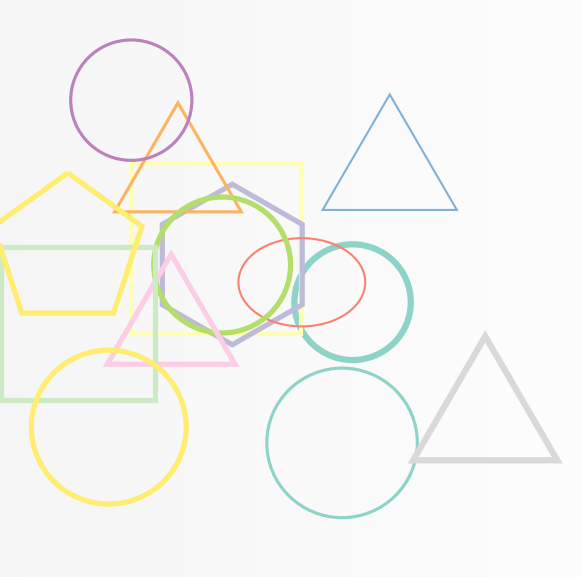[{"shape": "circle", "thickness": 1.5, "radius": 0.65, "center": [0.588, 0.232]}, {"shape": "circle", "thickness": 3, "radius": 0.5, "center": [0.607, 0.476]}, {"shape": "square", "thickness": 2, "radius": 0.73, "center": [0.372, 0.568]}, {"shape": "hexagon", "thickness": 2.5, "radius": 0.69, "center": [0.4, 0.541]}, {"shape": "oval", "thickness": 1, "radius": 0.55, "center": [0.519, 0.51]}, {"shape": "triangle", "thickness": 1, "radius": 0.67, "center": [0.671, 0.702]}, {"shape": "triangle", "thickness": 1.5, "radius": 0.63, "center": [0.306, 0.695]}, {"shape": "circle", "thickness": 2.5, "radius": 0.59, "center": [0.382, 0.54]}, {"shape": "triangle", "thickness": 2.5, "radius": 0.63, "center": [0.294, 0.432]}, {"shape": "triangle", "thickness": 3, "radius": 0.72, "center": [0.835, 0.274]}, {"shape": "circle", "thickness": 1.5, "radius": 0.52, "center": [0.226, 0.826]}, {"shape": "square", "thickness": 2.5, "radius": 0.66, "center": [0.135, 0.439]}, {"shape": "pentagon", "thickness": 2.5, "radius": 0.67, "center": [0.117, 0.566]}, {"shape": "circle", "thickness": 2.5, "radius": 0.67, "center": [0.187, 0.26]}]